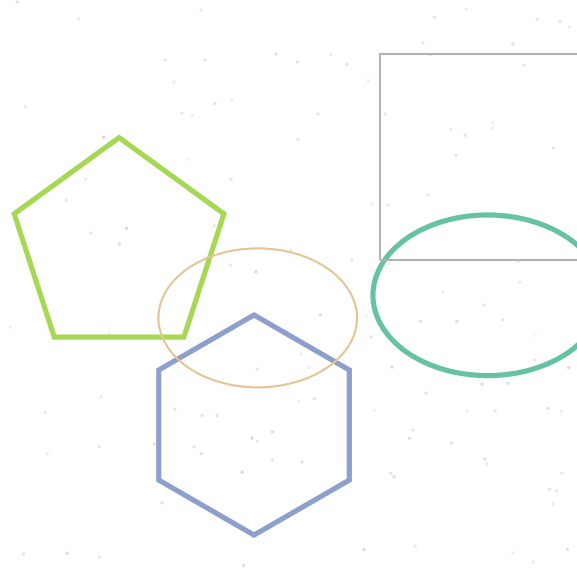[{"shape": "oval", "thickness": 2.5, "radius": 0.99, "center": [0.844, 0.488]}, {"shape": "hexagon", "thickness": 2.5, "radius": 0.95, "center": [0.44, 0.263]}, {"shape": "pentagon", "thickness": 2.5, "radius": 0.95, "center": [0.206, 0.57]}, {"shape": "oval", "thickness": 1, "radius": 0.86, "center": [0.446, 0.449]}, {"shape": "square", "thickness": 1, "radius": 0.89, "center": [0.836, 0.727]}]